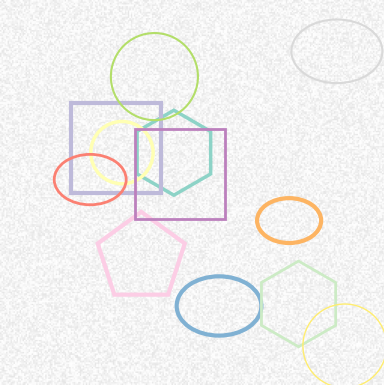[{"shape": "hexagon", "thickness": 2.5, "radius": 0.55, "center": [0.452, 0.603]}, {"shape": "circle", "thickness": 2.5, "radius": 0.4, "center": [0.317, 0.604]}, {"shape": "square", "thickness": 3, "radius": 0.58, "center": [0.301, 0.615]}, {"shape": "oval", "thickness": 2, "radius": 0.47, "center": [0.234, 0.534]}, {"shape": "oval", "thickness": 3, "radius": 0.55, "center": [0.569, 0.205]}, {"shape": "oval", "thickness": 3, "radius": 0.42, "center": [0.751, 0.427]}, {"shape": "circle", "thickness": 1.5, "radius": 0.57, "center": [0.401, 0.801]}, {"shape": "pentagon", "thickness": 3, "radius": 0.59, "center": [0.367, 0.331]}, {"shape": "oval", "thickness": 1.5, "radius": 0.59, "center": [0.875, 0.867]}, {"shape": "square", "thickness": 2, "radius": 0.58, "center": [0.467, 0.548]}, {"shape": "hexagon", "thickness": 2, "radius": 0.56, "center": [0.776, 0.211]}, {"shape": "circle", "thickness": 1, "radius": 0.54, "center": [0.896, 0.102]}]